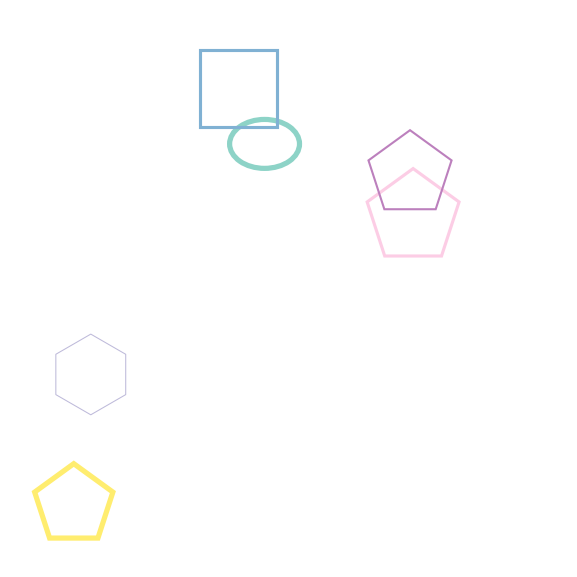[{"shape": "oval", "thickness": 2.5, "radius": 0.3, "center": [0.458, 0.75]}, {"shape": "hexagon", "thickness": 0.5, "radius": 0.35, "center": [0.157, 0.351]}, {"shape": "square", "thickness": 1.5, "radius": 0.34, "center": [0.413, 0.846]}, {"shape": "pentagon", "thickness": 1.5, "radius": 0.42, "center": [0.715, 0.624]}, {"shape": "pentagon", "thickness": 1, "radius": 0.38, "center": [0.71, 0.698]}, {"shape": "pentagon", "thickness": 2.5, "radius": 0.36, "center": [0.128, 0.125]}]